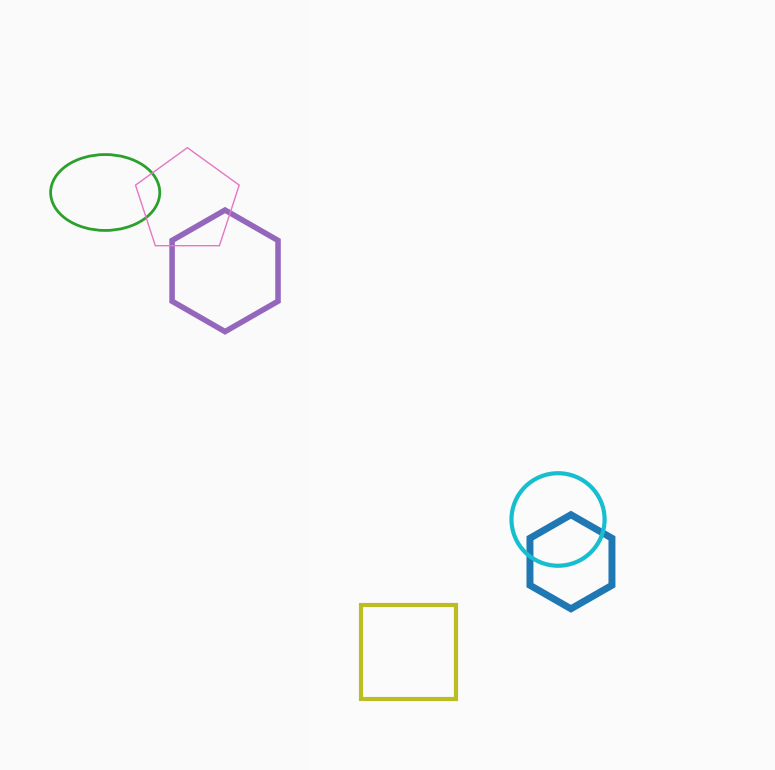[{"shape": "hexagon", "thickness": 2.5, "radius": 0.31, "center": [0.737, 0.27]}, {"shape": "oval", "thickness": 1, "radius": 0.35, "center": [0.136, 0.75]}, {"shape": "hexagon", "thickness": 2, "radius": 0.39, "center": [0.29, 0.648]}, {"shape": "pentagon", "thickness": 0.5, "radius": 0.35, "center": [0.242, 0.738]}, {"shape": "square", "thickness": 1.5, "radius": 0.3, "center": [0.527, 0.153]}, {"shape": "circle", "thickness": 1.5, "radius": 0.3, "center": [0.72, 0.325]}]